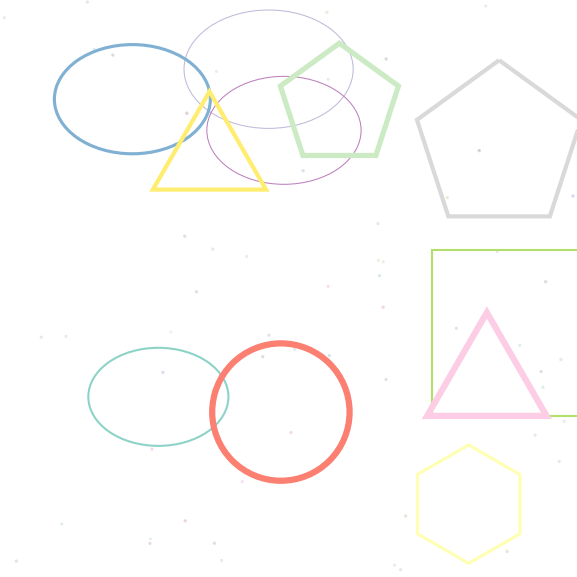[{"shape": "oval", "thickness": 1, "radius": 0.61, "center": [0.274, 0.312]}, {"shape": "hexagon", "thickness": 1.5, "radius": 0.51, "center": [0.812, 0.126]}, {"shape": "oval", "thickness": 0.5, "radius": 0.73, "center": [0.465, 0.879]}, {"shape": "circle", "thickness": 3, "radius": 0.59, "center": [0.486, 0.286]}, {"shape": "oval", "thickness": 1.5, "radius": 0.68, "center": [0.229, 0.827]}, {"shape": "square", "thickness": 1, "radius": 0.72, "center": [0.892, 0.423]}, {"shape": "triangle", "thickness": 3, "radius": 0.6, "center": [0.843, 0.339]}, {"shape": "pentagon", "thickness": 2, "radius": 0.75, "center": [0.864, 0.745]}, {"shape": "oval", "thickness": 0.5, "radius": 0.67, "center": [0.492, 0.773]}, {"shape": "pentagon", "thickness": 2.5, "radius": 0.54, "center": [0.588, 0.817]}, {"shape": "triangle", "thickness": 2, "radius": 0.57, "center": [0.363, 0.727]}]